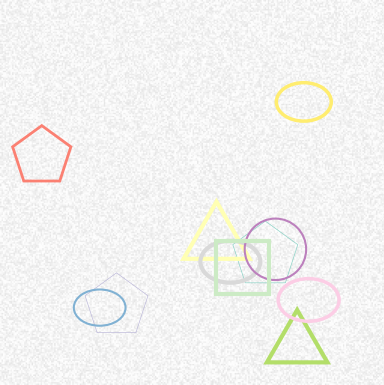[{"shape": "pentagon", "thickness": 0.5, "radius": 0.44, "center": [0.689, 0.337]}, {"shape": "triangle", "thickness": 3, "radius": 0.49, "center": [0.562, 0.377]}, {"shape": "pentagon", "thickness": 0.5, "radius": 0.43, "center": [0.303, 0.205]}, {"shape": "pentagon", "thickness": 2, "radius": 0.4, "center": [0.108, 0.594]}, {"shape": "oval", "thickness": 1.5, "radius": 0.34, "center": [0.259, 0.201]}, {"shape": "triangle", "thickness": 3, "radius": 0.45, "center": [0.772, 0.104]}, {"shape": "oval", "thickness": 2.5, "radius": 0.4, "center": [0.802, 0.221]}, {"shape": "oval", "thickness": 3, "radius": 0.39, "center": [0.598, 0.32]}, {"shape": "circle", "thickness": 1.5, "radius": 0.4, "center": [0.715, 0.352]}, {"shape": "square", "thickness": 3, "radius": 0.34, "center": [0.63, 0.306]}, {"shape": "oval", "thickness": 2.5, "radius": 0.36, "center": [0.789, 0.735]}]